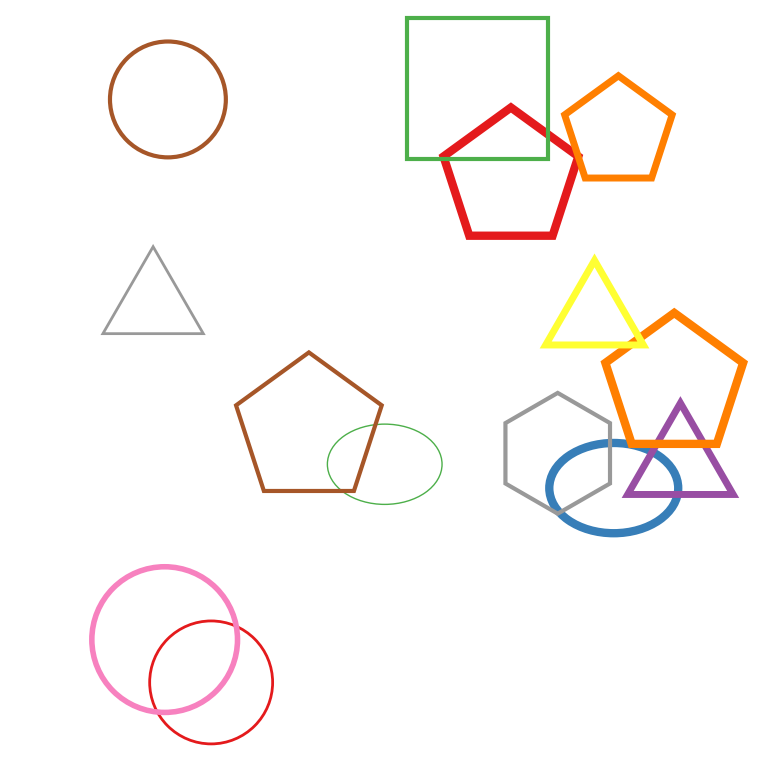[{"shape": "circle", "thickness": 1, "radius": 0.4, "center": [0.274, 0.114]}, {"shape": "pentagon", "thickness": 3, "radius": 0.46, "center": [0.664, 0.768]}, {"shape": "oval", "thickness": 3, "radius": 0.42, "center": [0.797, 0.366]}, {"shape": "square", "thickness": 1.5, "radius": 0.46, "center": [0.62, 0.885]}, {"shape": "oval", "thickness": 0.5, "radius": 0.37, "center": [0.5, 0.397]}, {"shape": "triangle", "thickness": 2.5, "radius": 0.4, "center": [0.884, 0.397]}, {"shape": "pentagon", "thickness": 3, "radius": 0.47, "center": [0.876, 0.5]}, {"shape": "pentagon", "thickness": 2.5, "radius": 0.37, "center": [0.803, 0.828]}, {"shape": "triangle", "thickness": 2.5, "radius": 0.37, "center": [0.772, 0.589]}, {"shape": "circle", "thickness": 1.5, "radius": 0.38, "center": [0.218, 0.871]}, {"shape": "pentagon", "thickness": 1.5, "radius": 0.5, "center": [0.401, 0.443]}, {"shape": "circle", "thickness": 2, "radius": 0.47, "center": [0.214, 0.169]}, {"shape": "hexagon", "thickness": 1.5, "radius": 0.39, "center": [0.724, 0.411]}, {"shape": "triangle", "thickness": 1, "radius": 0.38, "center": [0.199, 0.604]}]